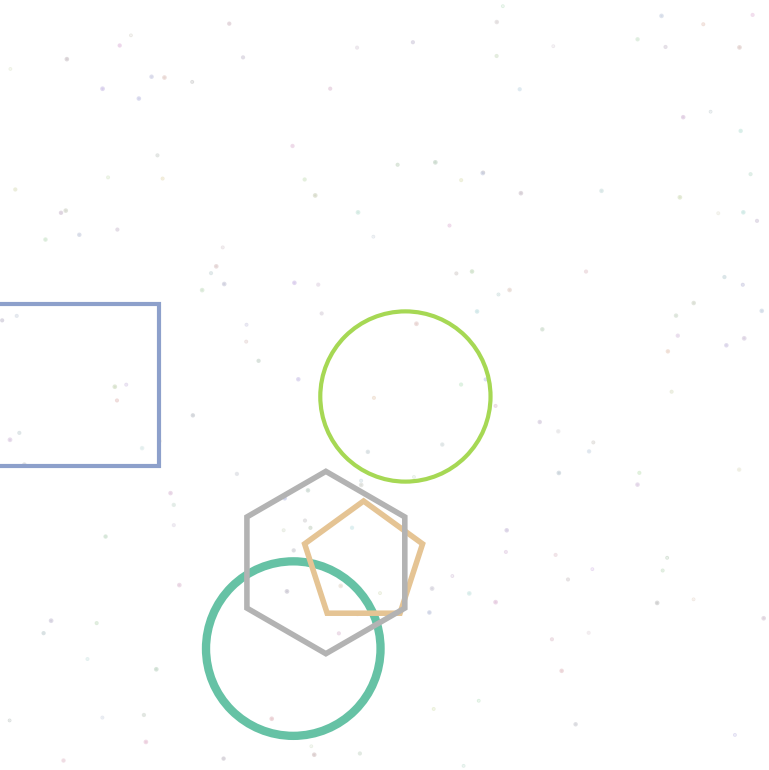[{"shape": "circle", "thickness": 3, "radius": 0.57, "center": [0.381, 0.158]}, {"shape": "square", "thickness": 1.5, "radius": 0.53, "center": [0.102, 0.5]}, {"shape": "circle", "thickness": 1.5, "radius": 0.55, "center": [0.527, 0.485]}, {"shape": "pentagon", "thickness": 2, "radius": 0.4, "center": [0.472, 0.269]}, {"shape": "hexagon", "thickness": 2, "radius": 0.59, "center": [0.423, 0.269]}]